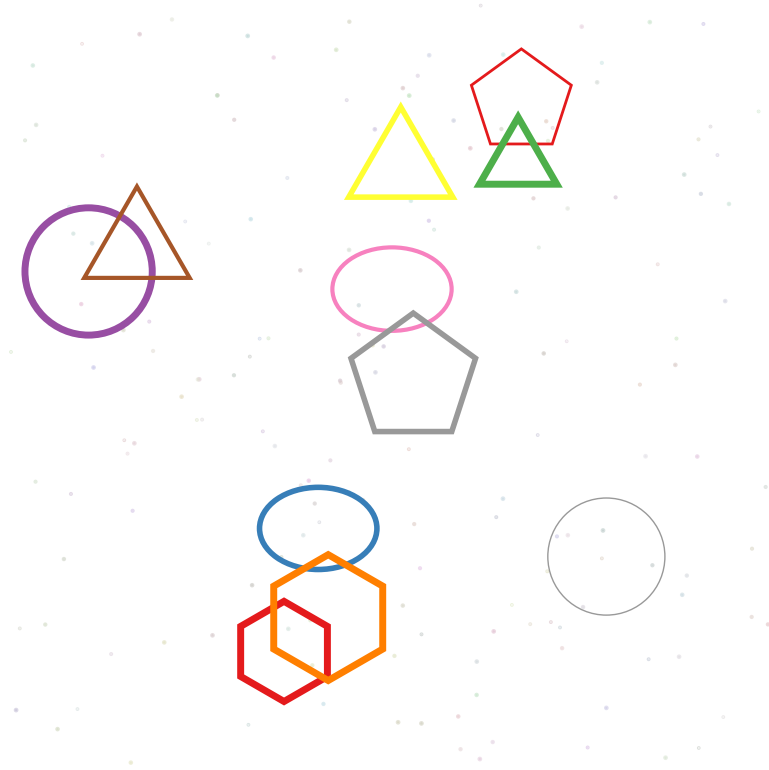[{"shape": "pentagon", "thickness": 1, "radius": 0.34, "center": [0.677, 0.868]}, {"shape": "hexagon", "thickness": 2.5, "radius": 0.33, "center": [0.369, 0.154]}, {"shape": "oval", "thickness": 2, "radius": 0.38, "center": [0.413, 0.314]}, {"shape": "triangle", "thickness": 2.5, "radius": 0.29, "center": [0.673, 0.79]}, {"shape": "circle", "thickness": 2.5, "radius": 0.41, "center": [0.115, 0.647]}, {"shape": "hexagon", "thickness": 2.5, "radius": 0.41, "center": [0.426, 0.198]}, {"shape": "triangle", "thickness": 2, "radius": 0.39, "center": [0.52, 0.783]}, {"shape": "triangle", "thickness": 1.5, "radius": 0.4, "center": [0.178, 0.679]}, {"shape": "oval", "thickness": 1.5, "radius": 0.39, "center": [0.509, 0.625]}, {"shape": "circle", "thickness": 0.5, "radius": 0.38, "center": [0.787, 0.277]}, {"shape": "pentagon", "thickness": 2, "radius": 0.43, "center": [0.537, 0.508]}]